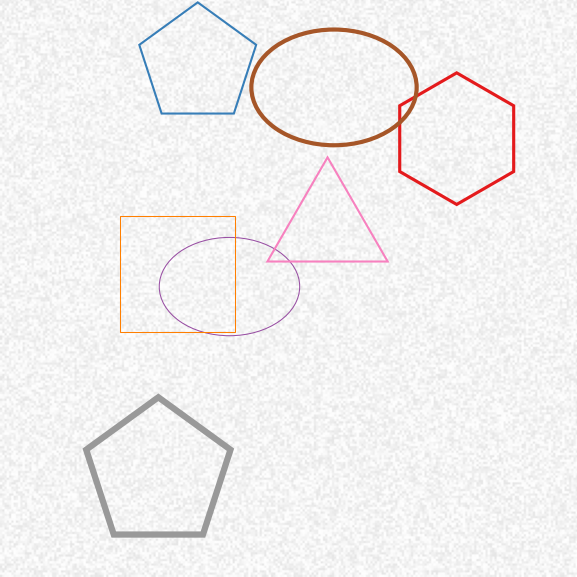[{"shape": "hexagon", "thickness": 1.5, "radius": 0.57, "center": [0.791, 0.759]}, {"shape": "pentagon", "thickness": 1, "radius": 0.53, "center": [0.342, 0.889]}, {"shape": "oval", "thickness": 0.5, "radius": 0.61, "center": [0.397, 0.503]}, {"shape": "square", "thickness": 0.5, "radius": 0.5, "center": [0.307, 0.525]}, {"shape": "oval", "thickness": 2, "radius": 0.72, "center": [0.578, 0.848]}, {"shape": "triangle", "thickness": 1, "radius": 0.6, "center": [0.567, 0.606]}, {"shape": "pentagon", "thickness": 3, "radius": 0.66, "center": [0.274, 0.18]}]